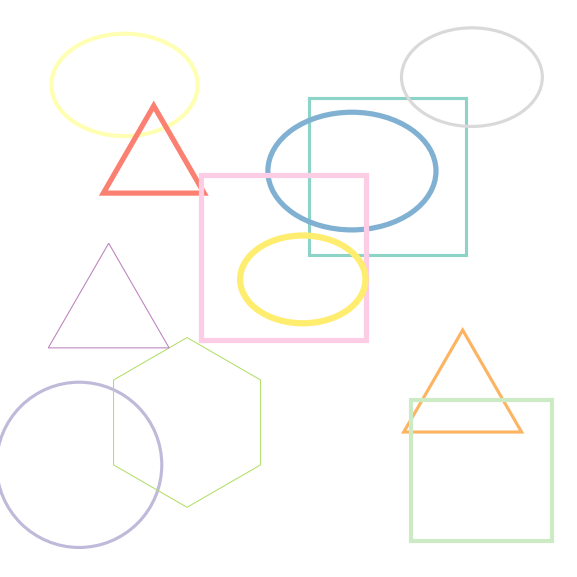[{"shape": "square", "thickness": 1.5, "radius": 0.68, "center": [0.672, 0.694]}, {"shape": "oval", "thickness": 2, "radius": 0.63, "center": [0.216, 0.852]}, {"shape": "circle", "thickness": 1.5, "radius": 0.72, "center": [0.137, 0.194]}, {"shape": "triangle", "thickness": 2.5, "radius": 0.5, "center": [0.266, 0.715]}, {"shape": "oval", "thickness": 2.5, "radius": 0.73, "center": [0.609, 0.703]}, {"shape": "triangle", "thickness": 1.5, "radius": 0.59, "center": [0.801, 0.31]}, {"shape": "hexagon", "thickness": 0.5, "radius": 0.73, "center": [0.324, 0.268]}, {"shape": "square", "thickness": 2.5, "radius": 0.71, "center": [0.491, 0.553]}, {"shape": "oval", "thickness": 1.5, "radius": 0.61, "center": [0.817, 0.866]}, {"shape": "triangle", "thickness": 0.5, "radius": 0.6, "center": [0.188, 0.457]}, {"shape": "square", "thickness": 2, "radius": 0.61, "center": [0.834, 0.185]}, {"shape": "oval", "thickness": 3, "radius": 0.54, "center": [0.524, 0.515]}]